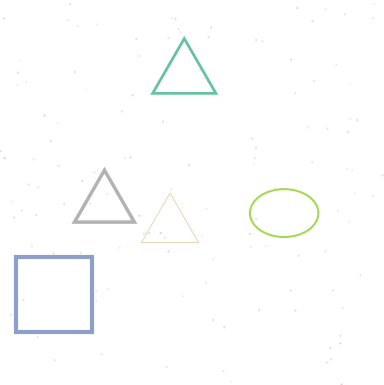[{"shape": "triangle", "thickness": 2, "radius": 0.47, "center": [0.479, 0.805]}, {"shape": "square", "thickness": 3, "radius": 0.49, "center": [0.141, 0.235]}, {"shape": "oval", "thickness": 1.5, "radius": 0.44, "center": [0.738, 0.447]}, {"shape": "triangle", "thickness": 0.5, "radius": 0.43, "center": [0.442, 0.413]}, {"shape": "triangle", "thickness": 2.5, "radius": 0.45, "center": [0.271, 0.468]}]